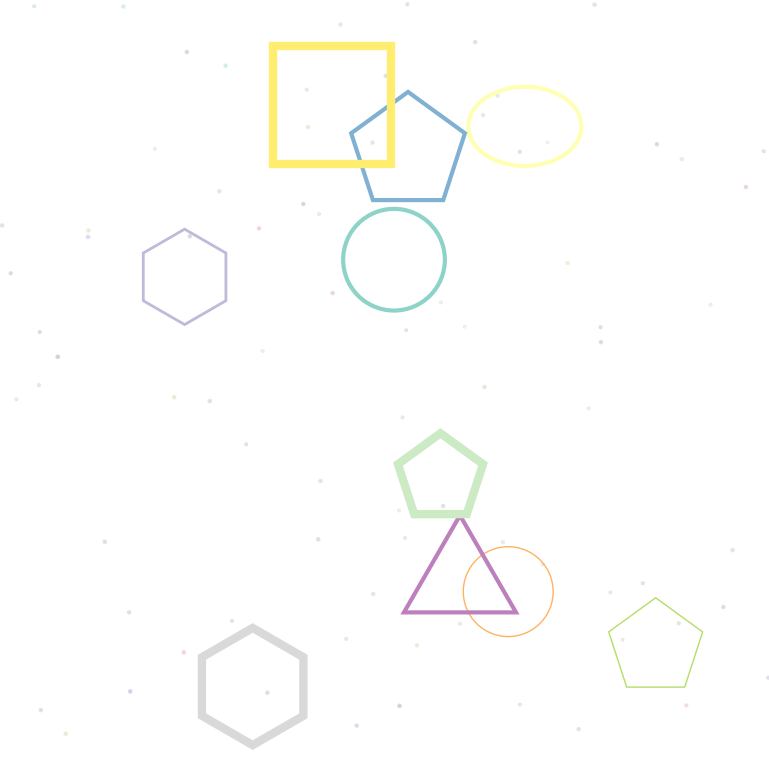[{"shape": "circle", "thickness": 1.5, "radius": 0.33, "center": [0.512, 0.663]}, {"shape": "oval", "thickness": 1.5, "radius": 0.37, "center": [0.682, 0.836]}, {"shape": "hexagon", "thickness": 1, "radius": 0.31, "center": [0.24, 0.64]}, {"shape": "pentagon", "thickness": 1.5, "radius": 0.39, "center": [0.53, 0.803]}, {"shape": "circle", "thickness": 0.5, "radius": 0.29, "center": [0.66, 0.232]}, {"shape": "pentagon", "thickness": 0.5, "radius": 0.32, "center": [0.852, 0.16]}, {"shape": "hexagon", "thickness": 3, "radius": 0.38, "center": [0.328, 0.108]}, {"shape": "triangle", "thickness": 1.5, "radius": 0.42, "center": [0.597, 0.247]}, {"shape": "pentagon", "thickness": 3, "radius": 0.29, "center": [0.572, 0.379]}, {"shape": "square", "thickness": 3, "radius": 0.38, "center": [0.431, 0.864]}]